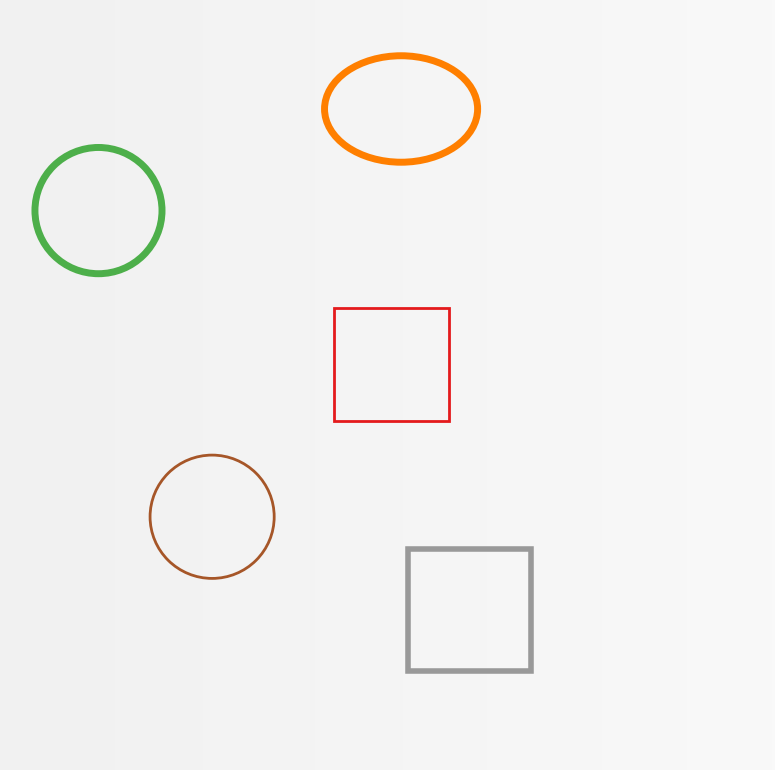[{"shape": "square", "thickness": 1, "radius": 0.37, "center": [0.505, 0.527]}, {"shape": "circle", "thickness": 2.5, "radius": 0.41, "center": [0.127, 0.727]}, {"shape": "oval", "thickness": 2.5, "radius": 0.49, "center": [0.518, 0.858]}, {"shape": "circle", "thickness": 1, "radius": 0.4, "center": [0.274, 0.329]}, {"shape": "square", "thickness": 2, "radius": 0.4, "center": [0.606, 0.208]}]